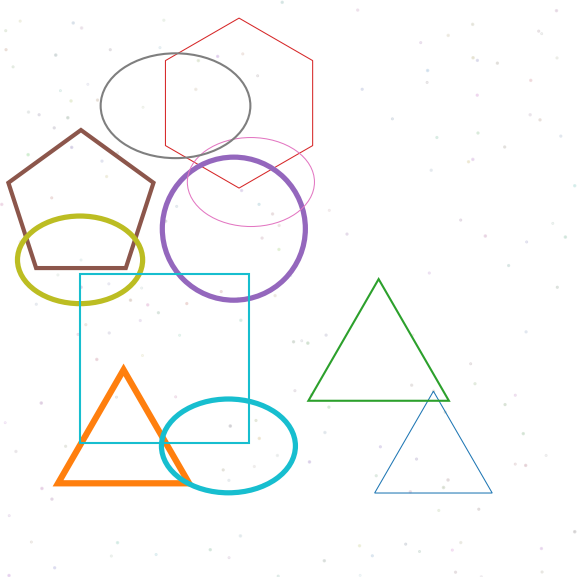[{"shape": "triangle", "thickness": 0.5, "radius": 0.59, "center": [0.751, 0.204]}, {"shape": "triangle", "thickness": 3, "radius": 0.66, "center": [0.214, 0.228]}, {"shape": "triangle", "thickness": 1, "radius": 0.7, "center": [0.656, 0.375]}, {"shape": "hexagon", "thickness": 0.5, "radius": 0.74, "center": [0.414, 0.821]}, {"shape": "circle", "thickness": 2.5, "radius": 0.62, "center": [0.405, 0.603]}, {"shape": "pentagon", "thickness": 2, "radius": 0.66, "center": [0.14, 0.642]}, {"shape": "oval", "thickness": 0.5, "radius": 0.55, "center": [0.434, 0.684]}, {"shape": "oval", "thickness": 1, "radius": 0.65, "center": [0.304, 0.816]}, {"shape": "oval", "thickness": 2.5, "radius": 0.54, "center": [0.139, 0.549]}, {"shape": "oval", "thickness": 2.5, "radius": 0.58, "center": [0.396, 0.227]}, {"shape": "square", "thickness": 1, "radius": 0.73, "center": [0.284, 0.379]}]